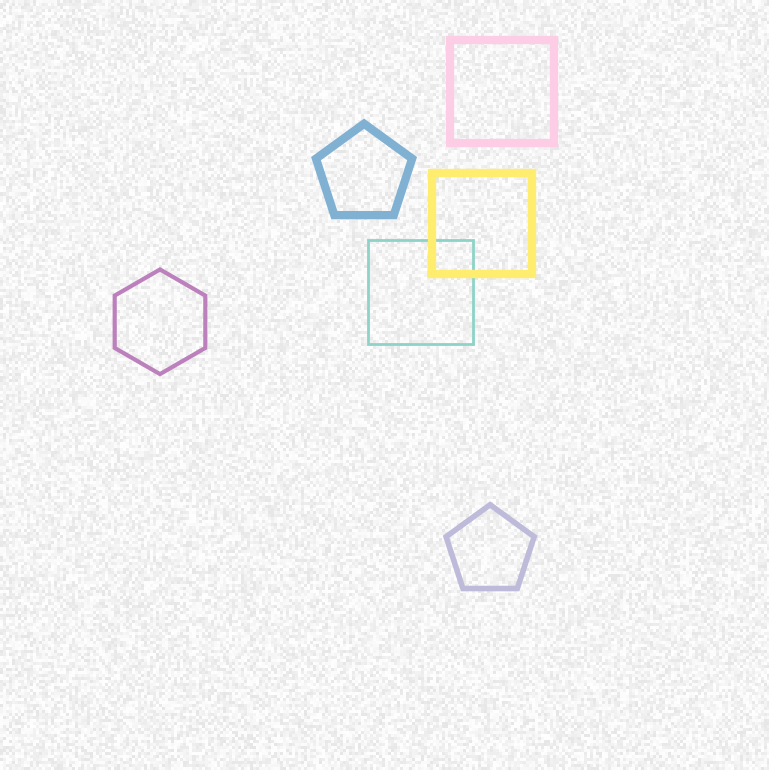[{"shape": "square", "thickness": 1, "radius": 0.34, "center": [0.546, 0.621]}, {"shape": "pentagon", "thickness": 2, "radius": 0.3, "center": [0.637, 0.284]}, {"shape": "pentagon", "thickness": 3, "radius": 0.33, "center": [0.473, 0.774]}, {"shape": "square", "thickness": 3, "radius": 0.34, "center": [0.652, 0.881]}, {"shape": "hexagon", "thickness": 1.5, "radius": 0.34, "center": [0.208, 0.582]}, {"shape": "square", "thickness": 3, "radius": 0.32, "center": [0.626, 0.71]}]